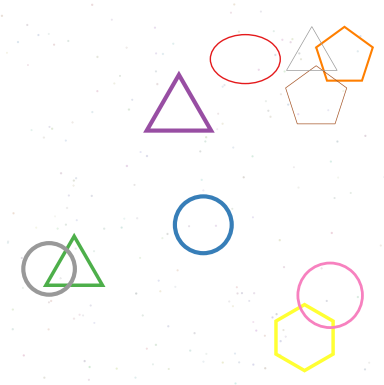[{"shape": "oval", "thickness": 1, "radius": 0.45, "center": [0.637, 0.847]}, {"shape": "circle", "thickness": 3, "radius": 0.37, "center": [0.528, 0.416]}, {"shape": "triangle", "thickness": 2.5, "radius": 0.42, "center": [0.193, 0.302]}, {"shape": "triangle", "thickness": 3, "radius": 0.48, "center": [0.465, 0.709]}, {"shape": "pentagon", "thickness": 1.5, "radius": 0.39, "center": [0.895, 0.853]}, {"shape": "hexagon", "thickness": 2.5, "radius": 0.43, "center": [0.791, 0.123]}, {"shape": "pentagon", "thickness": 0.5, "radius": 0.42, "center": [0.821, 0.746]}, {"shape": "circle", "thickness": 2, "radius": 0.42, "center": [0.858, 0.233]}, {"shape": "circle", "thickness": 3, "radius": 0.33, "center": [0.128, 0.302]}, {"shape": "triangle", "thickness": 0.5, "radius": 0.38, "center": [0.81, 0.855]}]